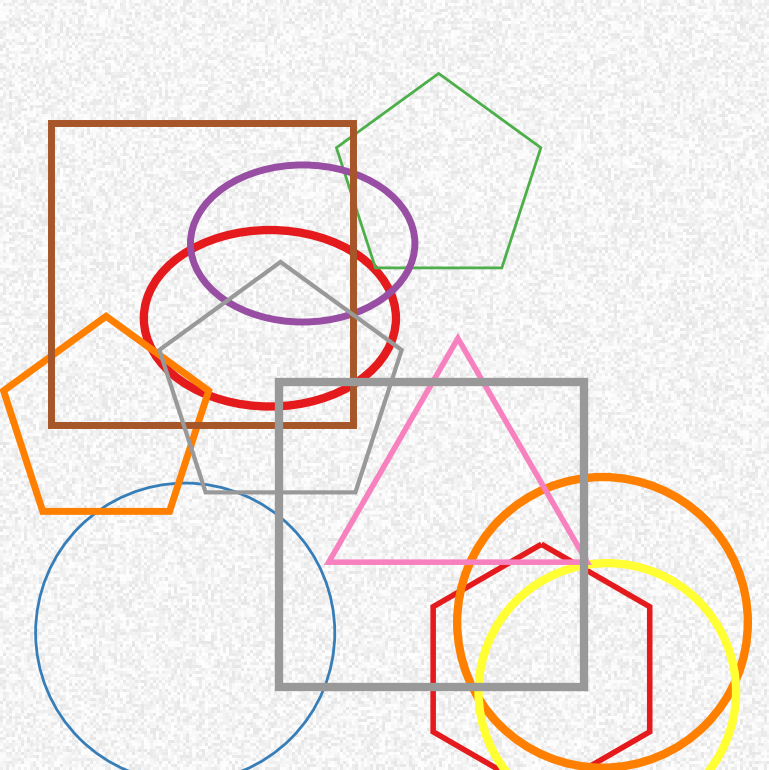[{"shape": "oval", "thickness": 3, "radius": 0.82, "center": [0.351, 0.587]}, {"shape": "hexagon", "thickness": 2, "radius": 0.81, "center": [0.703, 0.131]}, {"shape": "circle", "thickness": 1, "radius": 0.97, "center": [0.24, 0.178]}, {"shape": "pentagon", "thickness": 1, "radius": 0.7, "center": [0.57, 0.765]}, {"shape": "oval", "thickness": 2.5, "radius": 0.73, "center": [0.393, 0.684]}, {"shape": "circle", "thickness": 3, "radius": 0.94, "center": [0.782, 0.192]}, {"shape": "pentagon", "thickness": 2.5, "radius": 0.7, "center": [0.138, 0.449]}, {"shape": "circle", "thickness": 3, "radius": 0.84, "center": [0.789, 0.101]}, {"shape": "square", "thickness": 2.5, "radius": 0.98, "center": [0.262, 0.644]}, {"shape": "triangle", "thickness": 2, "radius": 0.97, "center": [0.595, 0.367]}, {"shape": "square", "thickness": 3, "radius": 0.99, "center": [0.56, 0.306]}, {"shape": "pentagon", "thickness": 1.5, "radius": 0.83, "center": [0.364, 0.494]}]